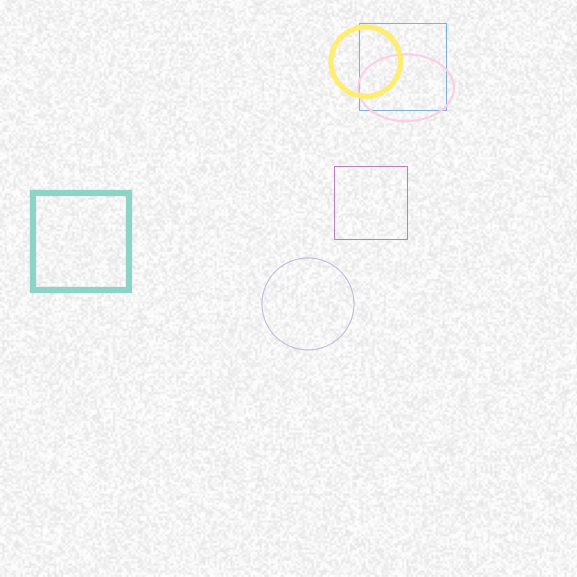[{"shape": "square", "thickness": 3, "radius": 0.42, "center": [0.141, 0.581]}, {"shape": "circle", "thickness": 0.5, "radius": 0.4, "center": [0.533, 0.473]}, {"shape": "square", "thickness": 0.5, "radius": 0.38, "center": [0.697, 0.884]}, {"shape": "oval", "thickness": 1, "radius": 0.41, "center": [0.703, 0.847]}, {"shape": "square", "thickness": 0.5, "radius": 0.32, "center": [0.642, 0.649]}, {"shape": "circle", "thickness": 2.5, "radius": 0.3, "center": [0.633, 0.892]}]